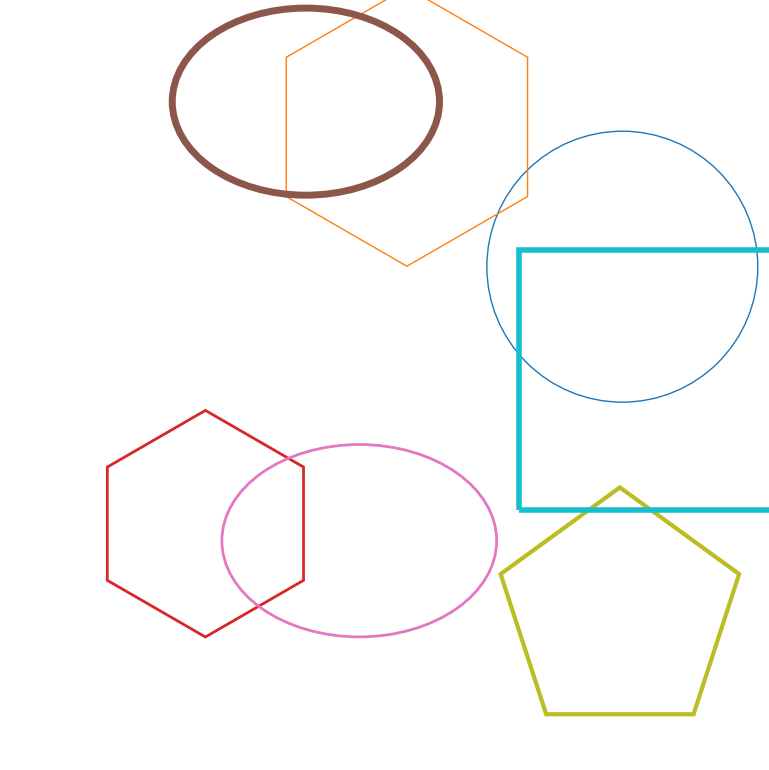[{"shape": "circle", "thickness": 0.5, "radius": 0.88, "center": [0.808, 0.654]}, {"shape": "hexagon", "thickness": 0.5, "radius": 0.9, "center": [0.528, 0.835]}, {"shape": "hexagon", "thickness": 1, "radius": 0.74, "center": [0.267, 0.32]}, {"shape": "oval", "thickness": 2.5, "radius": 0.87, "center": [0.397, 0.868]}, {"shape": "oval", "thickness": 1, "radius": 0.89, "center": [0.467, 0.298]}, {"shape": "pentagon", "thickness": 1.5, "radius": 0.81, "center": [0.805, 0.204]}, {"shape": "square", "thickness": 2, "radius": 0.84, "center": [0.843, 0.507]}]